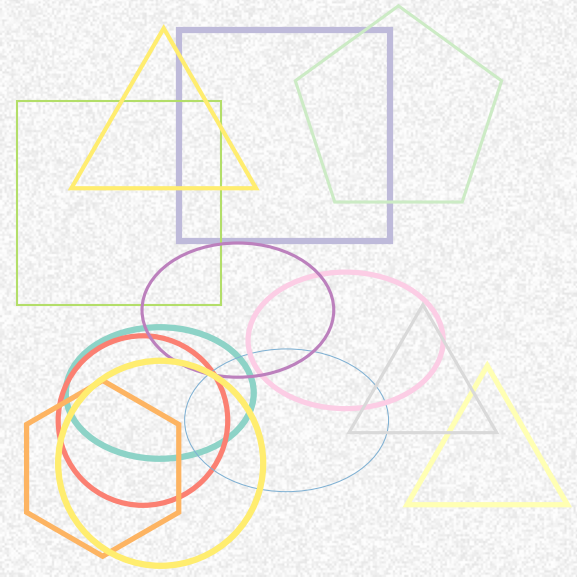[{"shape": "oval", "thickness": 3, "radius": 0.81, "center": [0.277, 0.319]}, {"shape": "triangle", "thickness": 2.5, "radius": 0.8, "center": [0.844, 0.205]}, {"shape": "square", "thickness": 3, "radius": 0.91, "center": [0.492, 0.765]}, {"shape": "circle", "thickness": 2.5, "radius": 0.73, "center": [0.248, 0.271]}, {"shape": "oval", "thickness": 0.5, "radius": 0.88, "center": [0.496, 0.271]}, {"shape": "hexagon", "thickness": 2.5, "radius": 0.76, "center": [0.178, 0.188]}, {"shape": "square", "thickness": 1, "radius": 0.88, "center": [0.207, 0.647]}, {"shape": "oval", "thickness": 2.5, "radius": 0.84, "center": [0.598, 0.41]}, {"shape": "triangle", "thickness": 1.5, "radius": 0.74, "center": [0.732, 0.324]}, {"shape": "oval", "thickness": 1.5, "radius": 0.83, "center": [0.412, 0.462]}, {"shape": "pentagon", "thickness": 1.5, "radius": 0.94, "center": [0.69, 0.801]}, {"shape": "circle", "thickness": 3, "radius": 0.89, "center": [0.278, 0.197]}, {"shape": "triangle", "thickness": 2, "radius": 0.92, "center": [0.283, 0.766]}]